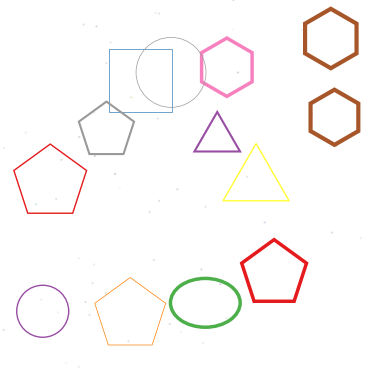[{"shape": "pentagon", "thickness": 2.5, "radius": 0.44, "center": [0.712, 0.289]}, {"shape": "pentagon", "thickness": 1, "radius": 0.5, "center": [0.13, 0.526]}, {"shape": "square", "thickness": 0.5, "radius": 0.41, "center": [0.366, 0.79]}, {"shape": "oval", "thickness": 2.5, "radius": 0.45, "center": [0.533, 0.213]}, {"shape": "circle", "thickness": 1, "radius": 0.34, "center": [0.111, 0.192]}, {"shape": "triangle", "thickness": 1.5, "radius": 0.34, "center": [0.564, 0.641]}, {"shape": "pentagon", "thickness": 0.5, "radius": 0.48, "center": [0.338, 0.182]}, {"shape": "triangle", "thickness": 1, "radius": 0.5, "center": [0.665, 0.528]}, {"shape": "hexagon", "thickness": 3, "radius": 0.36, "center": [0.869, 0.695]}, {"shape": "hexagon", "thickness": 3, "radius": 0.39, "center": [0.859, 0.9]}, {"shape": "hexagon", "thickness": 2.5, "radius": 0.38, "center": [0.589, 0.825]}, {"shape": "circle", "thickness": 0.5, "radius": 0.45, "center": [0.444, 0.812]}, {"shape": "pentagon", "thickness": 1.5, "radius": 0.38, "center": [0.276, 0.661]}]